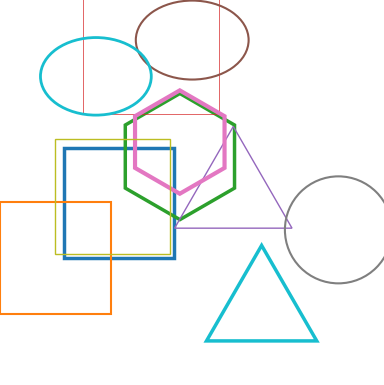[{"shape": "square", "thickness": 2.5, "radius": 0.72, "center": [0.309, 0.472]}, {"shape": "square", "thickness": 1.5, "radius": 0.72, "center": [0.144, 0.33]}, {"shape": "hexagon", "thickness": 2.5, "radius": 0.82, "center": [0.467, 0.593]}, {"shape": "square", "thickness": 0.5, "radius": 0.88, "center": [0.392, 0.88]}, {"shape": "triangle", "thickness": 1, "radius": 0.88, "center": [0.606, 0.495]}, {"shape": "oval", "thickness": 1.5, "radius": 0.73, "center": [0.499, 0.896]}, {"shape": "hexagon", "thickness": 3, "radius": 0.67, "center": [0.467, 0.631]}, {"shape": "circle", "thickness": 1.5, "radius": 0.69, "center": [0.879, 0.403]}, {"shape": "square", "thickness": 1, "radius": 0.75, "center": [0.292, 0.489]}, {"shape": "triangle", "thickness": 2.5, "radius": 0.83, "center": [0.68, 0.197]}, {"shape": "oval", "thickness": 2, "radius": 0.72, "center": [0.249, 0.802]}]